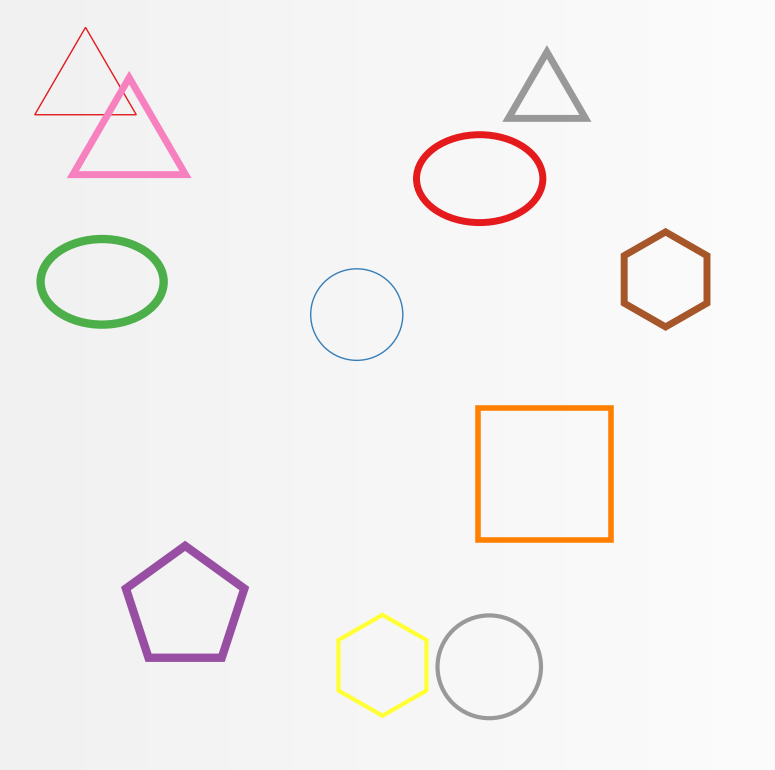[{"shape": "triangle", "thickness": 0.5, "radius": 0.38, "center": [0.11, 0.889]}, {"shape": "oval", "thickness": 2.5, "radius": 0.41, "center": [0.619, 0.768]}, {"shape": "circle", "thickness": 0.5, "radius": 0.3, "center": [0.46, 0.591]}, {"shape": "oval", "thickness": 3, "radius": 0.4, "center": [0.132, 0.634]}, {"shape": "pentagon", "thickness": 3, "radius": 0.4, "center": [0.239, 0.211]}, {"shape": "square", "thickness": 2, "radius": 0.43, "center": [0.702, 0.384]}, {"shape": "hexagon", "thickness": 1.5, "radius": 0.33, "center": [0.494, 0.136]}, {"shape": "hexagon", "thickness": 2.5, "radius": 0.31, "center": [0.859, 0.637]}, {"shape": "triangle", "thickness": 2.5, "radius": 0.42, "center": [0.167, 0.815]}, {"shape": "triangle", "thickness": 2.5, "radius": 0.29, "center": [0.706, 0.875]}, {"shape": "circle", "thickness": 1.5, "radius": 0.33, "center": [0.631, 0.134]}]